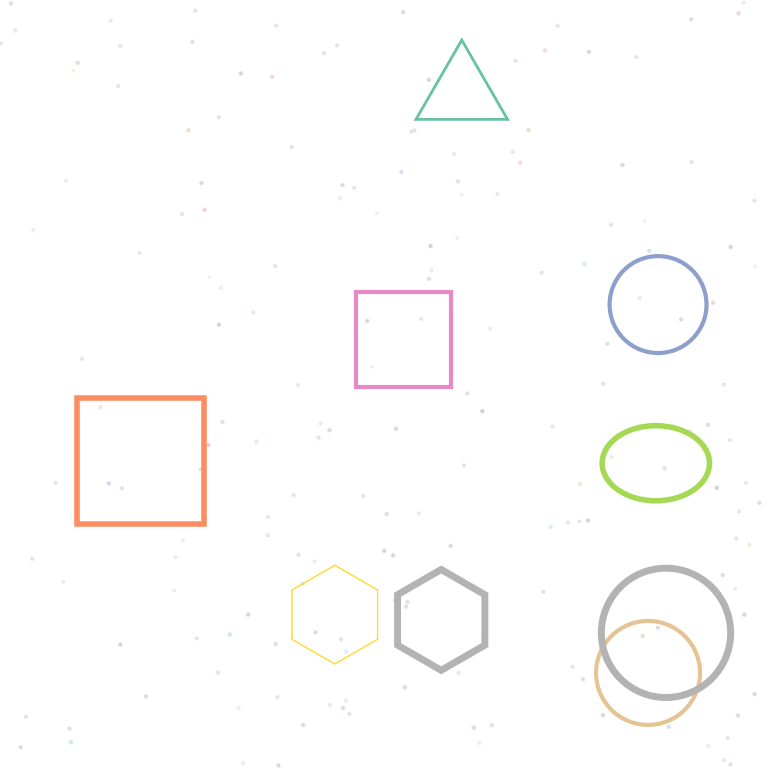[{"shape": "triangle", "thickness": 1, "radius": 0.34, "center": [0.6, 0.879]}, {"shape": "square", "thickness": 2, "radius": 0.41, "center": [0.182, 0.401]}, {"shape": "circle", "thickness": 1.5, "radius": 0.31, "center": [0.855, 0.604]}, {"shape": "square", "thickness": 1.5, "radius": 0.31, "center": [0.524, 0.559]}, {"shape": "oval", "thickness": 2, "radius": 0.35, "center": [0.852, 0.398]}, {"shape": "hexagon", "thickness": 0.5, "radius": 0.32, "center": [0.435, 0.202]}, {"shape": "circle", "thickness": 1.5, "radius": 0.34, "center": [0.842, 0.126]}, {"shape": "circle", "thickness": 2.5, "radius": 0.42, "center": [0.865, 0.178]}, {"shape": "hexagon", "thickness": 2.5, "radius": 0.33, "center": [0.573, 0.195]}]